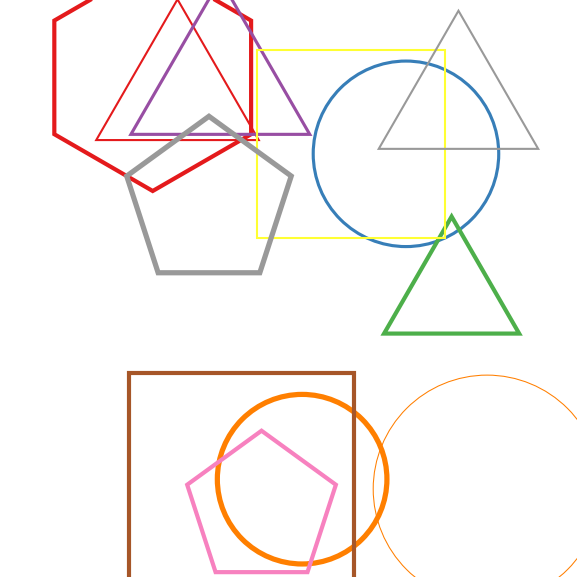[{"shape": "triangle", "thickness": 1, "radius": 0.81, "center": [0.307, 0.838]}, {"shape": "hexagon", "thickness": 2, "radius": 0.98, "center": [0.264, 0.865]}, {"shape": "circle", "thickness": 1.5, "radius": 0.8, "center": [0.703, 0.733]}, {"shape": "triangle", "thickness": 2, "radius": 0.68, "center": [0.782, 0.489]}, {"shape": "triangle", "thickness": 1.5, "radius": 0.89, "center": [0.382, 0.856]}, {"shape": "circle", "thickness": 0.5, "radius": 0.99, "center": [0.843, 0.152]}, {"shape": "circle", "thickness": 2.5, "radius": 0.73, "center": [0.523, 0.169]}, {"shape": "square", "thickness": 1, "radius": 0.81, "center": [0.608, 0.75]}, {"shape": "square", "thickness": 2, "radius": 0.98, "center": [0.418, 0.157]}, {"shape": "pentagon", "thickness": 2, "radius": 0.68, "center": [0.453, 0.118]}, {"shape": "pentagon", "thickness": 2.5, "radius": 0.75, "center": [0.362, 0.648]}, {"shape": "triangle", "thickness": 1, "radius": 0.8, "center": [0.794, 0.821]}]